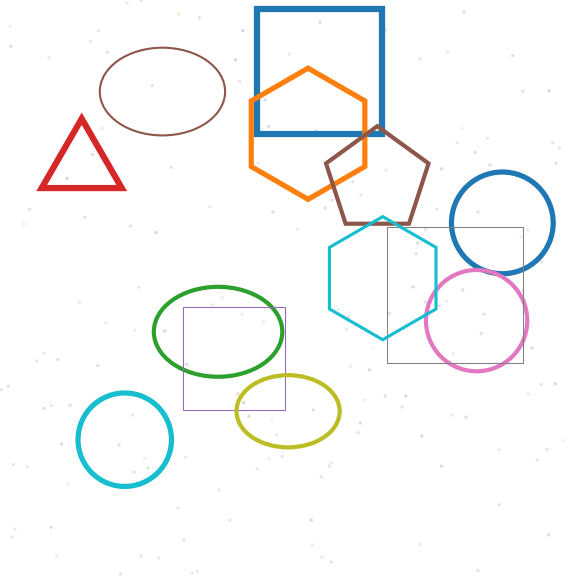[{"shape": "square", "thickness": 3, "radius": 0.54, "center": [0.553, 0.876]}, {"shape": "circle", "thickness": 2.5, "radius": 0.44, "center": [0.87, 0.613]}, {"shape": "hexagon", "thickness": 2.5, "radius": 0.57, "center": [0.533, 0.768]}, {"shape": "oval", "thickness": 2, "radius": 0.56, "center": [0.378, 0.425]}, {"shape": "triangle", "thickness": 3, "radius": 0.4, "center": [0.141, 0.714]}, {"shape": "square", "thickness": 0.5, "radius": 0.44, "center": [0.405, 0.378]}, {"shape": "oval", "thickness": 1, "radius": 0.54, "center": [0.281, 0.841]}, {"shape": "pentagon", "thickness": 2, "radius": 0.47, "center": [0.653, 0.687]}, {"shape": "circle", "thickness": 2, "radius": 0.44, "center": [0.825, 0.444]}, {"shape": "square", "thickness": 0.5, "radius": 0.59, "center": [0.789, 0.489]}, {"shape": "oval", "thickness": 2, "radius": 0.45, "center": [0.499, 0.287]}, {"shape": "hexagon", "thickness": 1.5, "radius": 0.53, "center": [0.663, 0.517]}, {"shape": "circle", "thickness": 2.5, "radius": 0.4, "center": [0.216, 0.238]}]